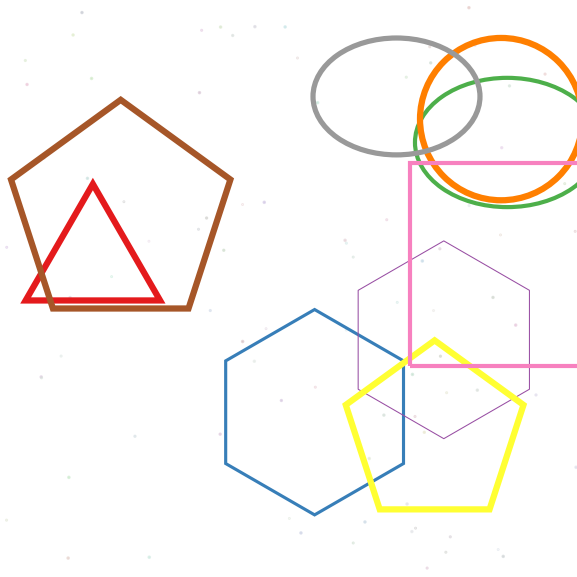[{"shape": "triangle", "thickness": 3, "radius": 0.67, "center": [0.161, 0.546]}, {"shape": "hexagon", "thickness": 1.5, "radius": 0.89, "center": [0.545, 0.285]}, {"shape": "oval", "thickness": 2, "radius": 0.8, "center": [0.878, 0.752]}, {"shape": "hexagon", "thickness": 0.5, "radius": 0.86, "center": [0.768, 0.411]}, {"shape": "circle", "thickness": 3, "radius": 0.7, "center": [0.868, 0.793]}, {"shape": "pentagon", "thickness": 3, "radius": 0.81, "center": [0.753, 0.248]}, {"shape": "pentagon", "thickness": 3, "radius": 1.0, "center": [0.209, 0.627]}, {"shape": "square", "thickness": 2, "radius": 0.88, "center": [0.886, 0.541]}, {"shape": "oval", "thickness": 2.5, "radius": 0.72, "center": [0.687, 0.832]}]